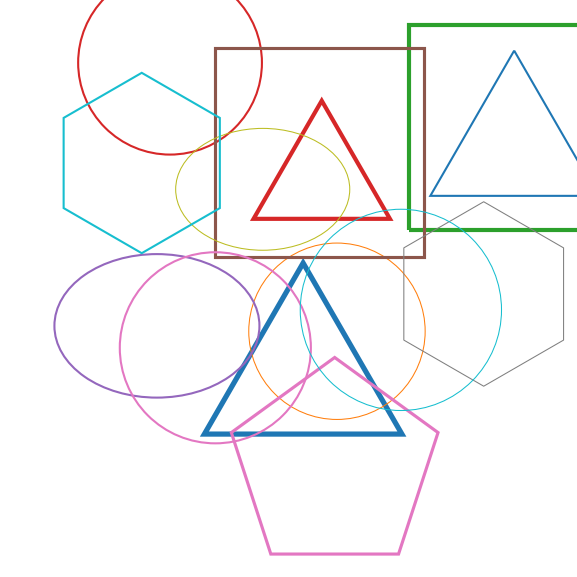[{"shape": "triangle", "thickness": 2.5, "radius": 0.99, "center": [0.525, 0.346]}, {"shape": "triangle", "thickness": 1, "radius": 0.84, "center": [0.89, 0.744]}, {"shape": "circle", "thickness": 0.5, "radius": 0.76, "center": [0.583, 0.426]}, {"shape": "square", "thickness": 2, "radius": 0.89, "center": [0.885, 0.779]}, {"shape": "triangle", "thickness": 2, "radius": 0.68, "center": [0.557, 0.688]}, {"shape": "circle", "thickness": 1, "radius": 0.8, "center": [0.294, 0.891]}, {"shape": "oval", "thickness": 1, "radius": 0.89, "center": [0.272, 0.435]}, {"shape": "square", "thickness": 1.5, "radius": 0.91, "center": [0.553, 0.735]}, {"shape": "circle", "thickness": 1, "radius": 0.83, "center": [0.373, 0.397]}, {"shape": "pentagon", "thickness": 1.5, "radius": 0.94, "center": [0.58, 0.192]}, {"shape": "hexagon", "thickness": 0.5, "radius": 0.8, "center": [0.838, 0.49]}, {"shape": "oval", "thickness": 0.5, "radius": 0.75, "center": [0.455, 0.671]}, {"shape": "hexagon", "thickness": 1, "radius": 0.78, "center": [0.245, 0.717]}, {"shape": "circle", "thickness": 0.5, "radius": 0.87, "center": [0.694, 0.463]}]